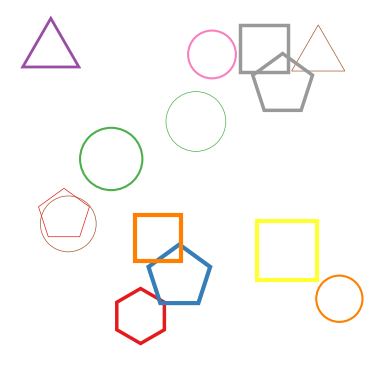[{"shape": "pentagon", "thickness": 0.5, "radius": 0.35, "center": [0.166, 0.441]}, {"shape": "hexagon", "thickness": 2.5, "radius": 0.36, "center": [0.365, 0.179]}, {"shape": "pentagon", "thickness": 3, "radius": 0.42, "center": [0.466, 0.281]}, {"shape": "circle", "thickness": 0.5, "radius": 0.39, "center": [0.509, 0.684]}, {"shape": "circle", "thickness": 1.5, "radius": 0.4, "center": [0.289, 0.587]}, {"shape": "triangle", "thickness": 2, "radius": 0.42, "center": [0.132, 0.868]}, {"shape": "circle", "thickness": 1.5, "radius": 0.3, "center": [0.881, 0.224]}, {"shape": "square", "thickness": 3, "radius": 0.3, "center": [0.41, 0.381]}, {"shape": "square", "thickness": 3, "radius": 0.38, "center": [0.745, 0.35]}, {"shape": "triangle", "thickness": 0.5, "radius": 0.4, "center": [0.827, 0.855]}, {"shape": "circle", "thickness": 0.5, "radius": 0.36, "center": [0.177, 0.418]}, {"shape": "circle", "thickness": 1.5, "radius": 0.31, "center": [0.551, 0.859]}, {"shape": "square", "thickness": 2.5, "radius": 0.31, "center": [0.686, 0.873]}, {"shape": "pentagon", "thickness": 2.5, "radius": 0.41, "center": [0.734, 0.779]}]